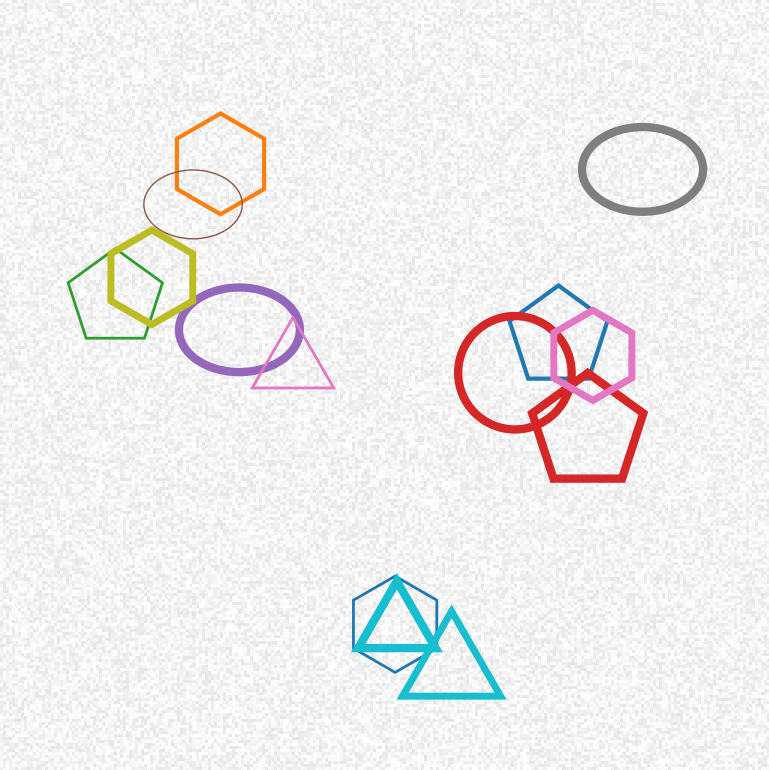[{"shape": "pentagon", "thickness": 1.5, "radius": 0.33, "center": [0.725, 0.562]}, {"shape": "hexagon", "thickness": 1, "radius": 0.31, "center": [0.513, 0.189]}, {"shape": "hexagon", "thickness": 1.5, "radius": 0.33, "center": [0.286, 0.787]}, {"shape": "pentagon", "thickness": 1, "radius": 0.32, "center": [0.15, 0.613]}, {"shape": "pentagon", "thickness": 3, "radius": 0.38, "center": [0.763, 0.44]}, {"shape": "circle", "thickness": 3, "radius": 0.37, "center": [0.669, 0.516]}, {"shape": "oval", "thickness": 3, "radius": 0.39, "center": [0.311, 0.572]}, {"shape": "oval", "thickness": 0.5, "radius": 0.32, "center": [0.251, 0.735]}, {"shape": "hexagon", "thickness": 2.5, "radius": 0.29, "center": [0.77, 0.538]}, {"shape": "triangle", "thickness": 1, "radius": 0.31, "center": [0.38, 0.527]}, {"shape": "oval", "thickness": 3, "radius": 0.39, "center": [0.834, 0.78]}, {"shape": "hexagon", "thickness": 2.5, "radius": 0.31, "center": [0.197, 0.64]}, {"shape": "triangle", "thickness": 3, "radius": 0.29, "center": [0.515, 0.187]}, {"shape": "triangle", "thickness": 2.5, "radius": 0.37, "center": [0.586, 0.133]}]